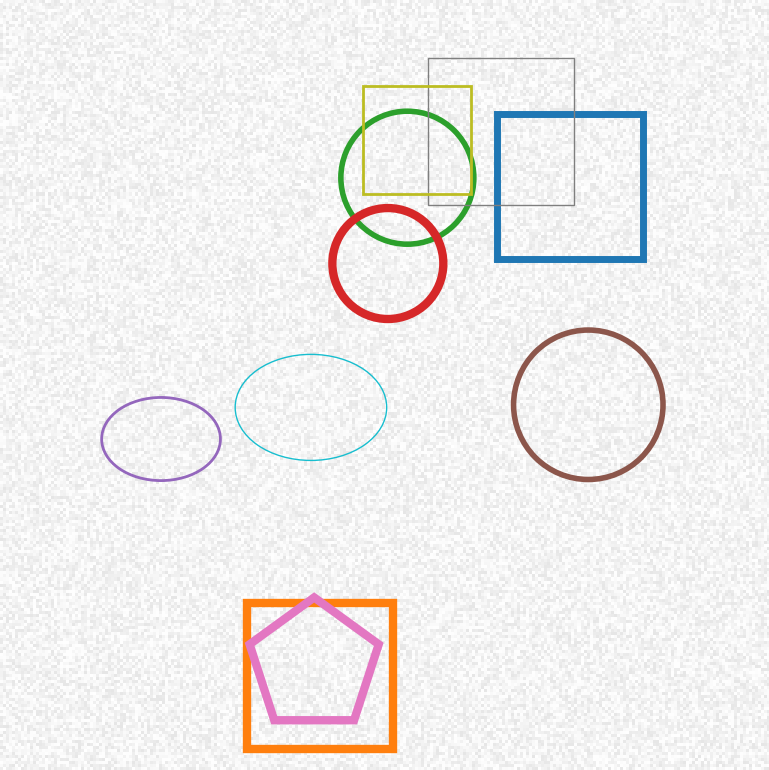[{"shape": "square", "thickness": 2.5, "radius": 0.47, "center": [0.74, 0.758]}, {"shape": "square", "thickness": 3, "radius": 0.47, "center": [0.415, 0.122]}, {"shape": "circle", "thickness": 2, "radius": 0.43, "center": [0.529, 0.769]}, {"shape": "circle", "thickness": 3, "radius": 0.36, "center": [0.504, 0.658]}, {"shape": "oval", "thickness": 1, "radius": 0.39, "center": [0.209, 0.43]}, {"shape": "circle", "thickness": 2, "radius": 0.49, "center": [0.764, 0.474]}, {"shape": "pentagon", "thickness": 3, "radius": 0.44, "center": [0.408, 0.136]}, {"shape": "square", "thickness": 0.5, "radius": 0.48, "center": [0.651, 0.829]}, {"shape": "square", "thickness": 1, "radius": 0.35, "center": [0.541, 0.818]}, {"shape": "oval", "thickness": 0.5, "radius": 0.49, "center": [0.404, 0.471]}]